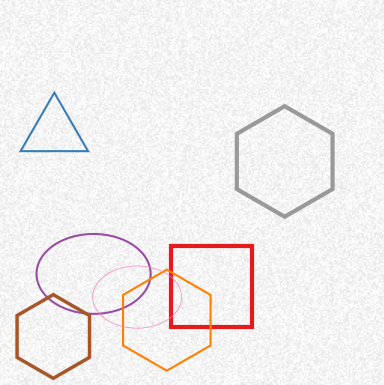[{"shape": "square", "thickness": 3, "radius": 0.53, "center": [0.549, 0.256]}, {"shape": "triangle", "thickness": 1.5, "radius": 0.51, "center": [0.141, 0.658]}, {"shape": "oval", "thickness": 1.5, "radius": 0.74, "center": [0.243, 0.289]}, {"shape": "hexagon", "thickness": 1.5, "radius": 0.66, "center": [0.433, 0.168]}, {"shape": "hexagon", "thickness": 2.5, "radius": 0.54, "center": [0.138, 0.126]}, {"shape": "oval", "thickness": 0.5, "radius": 0.58, "center": [0.356, 0.228]}, {"shape": "hexagon", "thickness": 3, "radius": 0.72, "center": [0.739, 0.581]}]